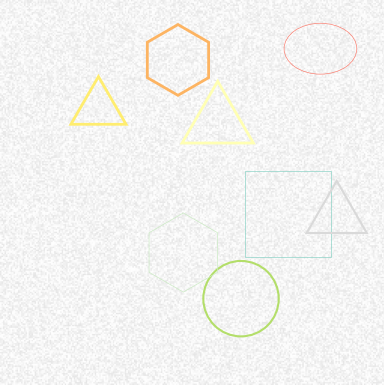[{"shape": "square", "thickness": 0.5, "radius": 0.56, "center": [0.749, 0.445]}, {"shape": "triangle", "thickness": 2, "radius": 0.53, "center": [0.566, 0.682]}, {"shape": "oval", "thickness": 0.5, "radius": 0.47, "center": [0.832, 0.873]}, {"shape": "hexagon", "thickness": 2, "radius": 0.46, "center": [0.462, 0.844]}, {"shape": "circle", "thickness": 1.5, "radius": 0.49, "center": [0.626, 0.224]}, {"shape": "triangle", "thickness": 1.5, "radius": 0.45, "center": [0.875, 0.44]}, {"shape": "hexagon", "thickness": 0.5, "radius": 0.51, "center": [0.476, 0.344]}, {"shape": "triangle", "thickness": 2, "radius": 0.41, "center": [0.256, 0.719]}]